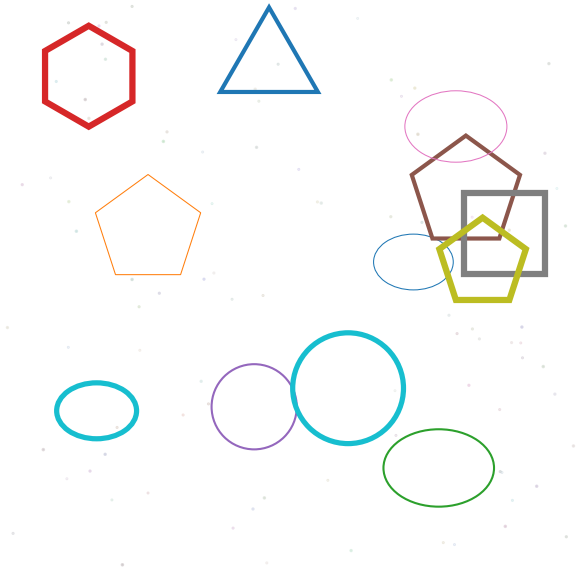[{"shape": "triangle", "thickness": 2, "radius": 0.49, "center": [0.466, 0.889]}, {"shape": "oval", "thickness": 0.5, "radius": 0.34, "center": [0.716, 0.545]}, {"shape": "pentagon", "thickness": 0.5, "radius": 0.48, "center": [0.256, 0.601]}, {"shape": "oval", "thickness": 1, "radius": 0.48, "center": [0.76, 0.189]}, {"shape": "hexagon", "thickness": 3, "radius": 0.44, "center": [0.154, 0.867]}, {"shape": "circle", "thickness": 1, "radius": 0.37, "center": [0.44, 0.295]}, {"shape": "pentagon", "thickness": 2, "radius": 0.49, "center": [0.807, 0.666]}, {"shape": "oval", "thickness": 0.5, "radius": 0.44, "center": [0.789, 0.78]}, {"shape": "square", "thickness": 3, "radius": 0.35, "center": [0.874, 0.595]}, {"shape": "pentagon", "thickness": 3, "radius": 0.39, "center": [0.836, 0.543]}, {"shape": "oval", "thickness": 2.5, "radius": 0.35, "center": [0.167, 0.288]}, {"shape": "circle", "thickness": 2.5, "radius": 0.48, "center": [0.603, 0.327]}]